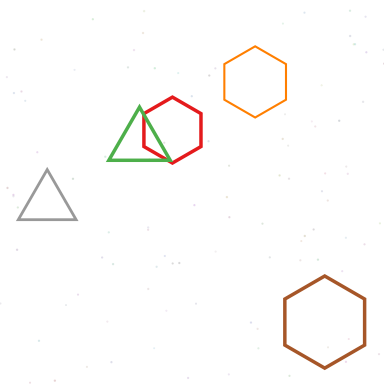[{"shape": "hexagon", "thickness": 2.5, "radius": 0.43, "center": [0.448, 0.662]}, {"shape": "triangle", "thickness": 2.5, "radius": 0.46, "center": [0.362, 0.63]}, {"shape": "hexagon", "thickness": 1.5, "radius": 0.46, "center": [0.663, 0.787]}, {"shape": "hexagon", "thickness": 2.5, "radius": 0.6, "center": [0.843, 0.163]}, {"shape": "triangle", "thickness": 2, "radius": 0.43, "center": [0.123, 0.473]}]